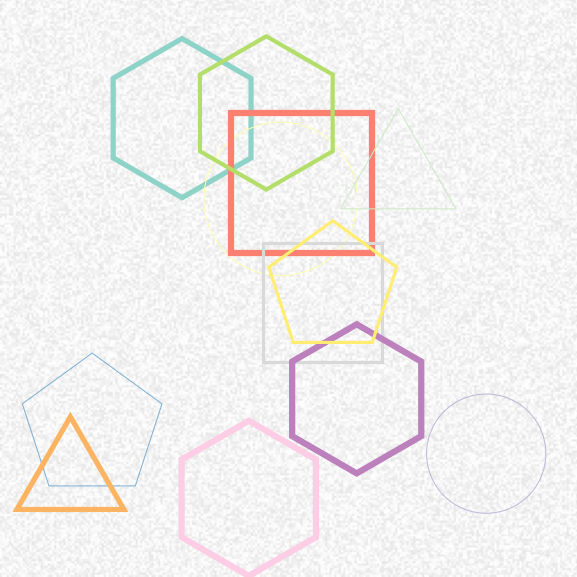[{"shape": "hexagon", "thickness": 2.5, "radius": 0.69, "center": [0.315, 0.795]}, {"shape": "circle", "thickness": 0.5, "radius": 0.67, "center": [0.486, 0.655]}, {"shape": "circle", "thickness": 0.5, "radius": 0.52, "center": [0.842, 0.214]}, {"shape": "square", "thickness": 3, "radius": 0.61, "center": [0.522, 0.682]}, {"shape": "pentagon", "thickness": 0.5, "radius": 0.64, "center": [0.16, 0.261]}, {"shape": "triangle", "thickness": 2.5, "radius": 0.54, "center": [0.122, 0.17]}, {"shape": "hexagon", "thickness": 2, "radius": 0.66, "center": [0.461, 0.804]}, {"shape": "hexagon", "thickness": 3, "radius": 0.67, "center": [0.431, 0.136]}, {"shape": "square", "thickness": 1.5, "radius": 0.52, "center": [0.559, 0.475]}, {"shape": "hexagon", "thickness": 3, "radius": 0.65, "center": [0.618, 0.309]}, {"shape": "triangle", "thickness": 0.5, "radius": 0.58, "center": [0.69, 0.695]}, {"shape": "pentagon", "thickness": 1.5, "radius": 0.58, "center": [0.576, 0.5]}]